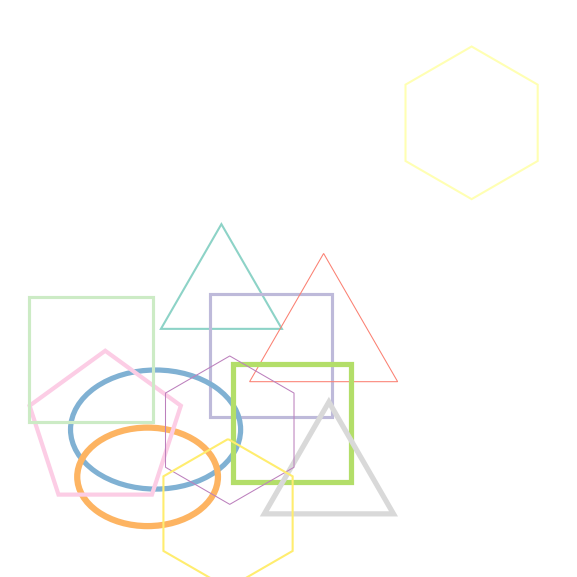[{"shape": "triangle", "thickness": 1, "radius": 0.6, "center": [0.383, 0.49]}, {"shape": "hexagon", "thickness": 1, "radius": 0.66, "center": [0.817, 0.786]}, {"shape": "square", "thickness": 1.5, "radius": 0.53, "center": [0.469, 0.383]}, {"shape": "triangle", "thickness": 0.5, "radius": 0.74, "center": [0.56, 0.412]}, {"shape": "oval", "thickness": 2.5, "radius": 0.74, "center": [0.269, 0.255]}, {"shape": "oval", "thickness": 3, "radius": 0.61, "center": [0.256, 0.173]}, {"shape": "square", "thickness": 2.5, "radius": 0.51, "center": [0.506, 0.266]}, {"shape": "pentagon", "thickness": 2, "radius": 0.69, "center": [0.182, 0.254]}, {"shape": "triangle", "thickness": 2.5, "radius": 0.65, "center": [0.57, 0.174]}, {"shape": "hexagon", "thickness": 0.5, "radius": 0.64, "center": [0.398, 0.254]}, {"shape": "square", "thickness": 1.5, "radius": 0.54, "center": [0.157, 0.376]}, {"shape": "hexagon", "thickness": 1, "radius": 0.65, "center": [0.395, 0.11]}]